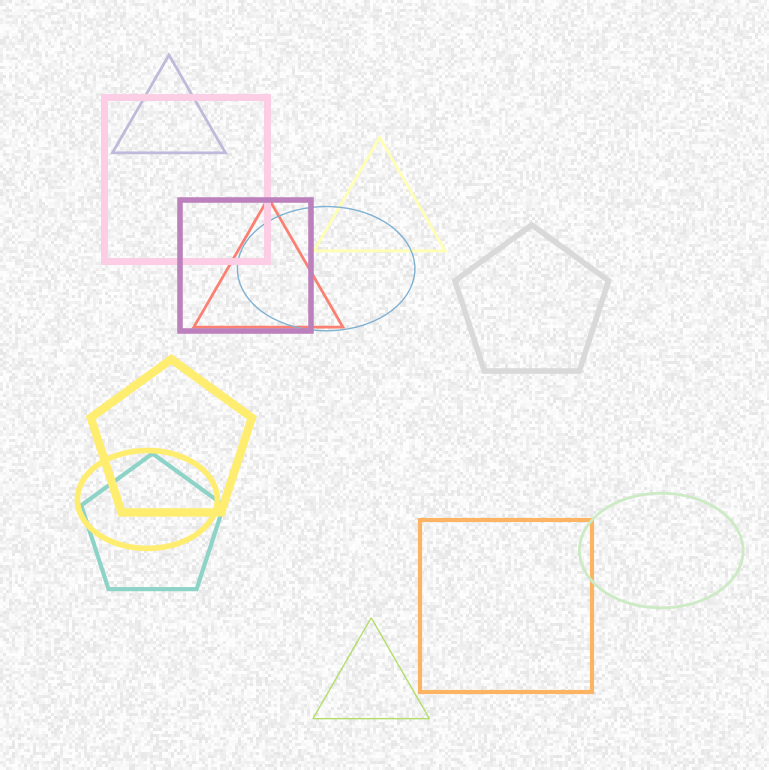[{"shape": "pentagon", "thickness": 1.5, "radius": 0.49, "center": [0.198, 0.314]}, {"shape": "triangle", "thickness": 1, "radius": 0.49, "center": [0.493, 0.723]}, {"shape": "triangle", "thickness": 1, "radius": 0.42, "center": [0.219, 0.844]}, {"shape": "triangle", "thickness": 1, "radius": 0.56, "center": [0.349, 0.631]}, {"shape": "oval", "thickness": 0.5, "radius": 0.58, "center": [0.424, 0.651]}, {"shape": "square", "thickness": 1.5, "radius": 0.56, "center": [0.657, 0.213]}, {"shape": "triangle", "thickness": 0.5, "radius": 0.44, "center": [0.482, 0.11]}, {"shape": "square", "thickness": 2.5, "radius": 0.53, "center": [0.241, 0.768]}, {"shape": "pentagon", "thickness": 2, "radius": 0.52, "center": [0.691, 0.603]}, {"shape": "square", "thickness": 2, "radius": 0.43, "center": [0.319, 0.655]}, {"shape": "oval", "thickness": 1, "radius": 0.53, "center": [0.859, 0.285]}, {"shape": "pentagon", "thickness": 3, "radius": 0.55, "center": [0.223, 0.424]}, {"shape": "oval", "thickness": 2, "radius": 0.45, "center": [0.191, 0.351]}]